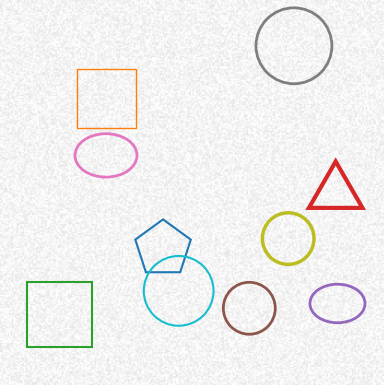[{"shape": "pentagon", "thickness": 1.5, "radius": 0.38, "center": [0.424, 0.354]}, {"shape": "square", "thickness": 1, "radius": 0.38, "center": [0.276, 0.745]}, {"shape": "square", "thickness": 1.5, "radius": 0.42, "center": [0.155, 0.183]}, {"shape": "triangle", "thickness": 3, "radius": 0.4, "center": [0.872, 0.5]}, {"shape": "oval", "thickness": 2, "radius": 0.36, "center": [0.877, 0.212]}, {"shape": "circle", "thickness": 2, "radius": 0.34, "center": [0.648, 0.199]}, {"shape": "oval", "thickness": 2, "radius": 0.4, "center": [0.275, 0.596]}, {"shape": "circle", "thickness": 2, "radius": 0.49, "center": [0.763, 0.881]}, {"shape": "circle", "thickness": 2.5, "radius": 0.34, "center": [0.749, 0.38]}, {"shape": "circle", "thickness": 1.5, "radius": 0.45, "center": [0.464, 0.245]}]